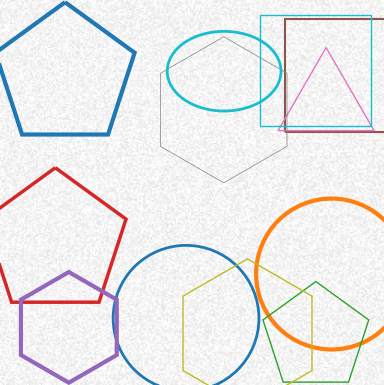[{"shape": "circle", "thickness": 2, "radius": 0.95, "center": [0.483, 0.173]}, {"shape": "pentagon", "thickness": 3, "radius": 0.95, "center": [0.169, 0.804]}, {"shape": "circle", "thickness": 3, "radius": 0.98, "center": [0.861, 0.288]}, {"shape": "pentagon", "thickness": 1, "radius": 0.72, "center": [0.82, 0.124]}, {"shape": "pentagon", "thickness": 2.5, "radius": 0.97, "center": [0.144, 0.371]}, {"shape": "hexagon", "thickness": 3, "radius": 0.72, "center": [0.179, 0.15]}, {"shape": "square", "thickness": 1.5, "radius": 0.73, "center": [0.886, 0.804]}, {"shape": "triangle", "thickness": 1, "radius": 0.72, "center": [0.847, 0.733]}, {"shape": "hexagon", "thickness": 0.5, "radius": 0.95, "center": [0.581, 0.715]}, {"shape": "hexagon", "thickness": 1, "radius": 0.97, "center": [0.643, 0.134]}, {"shape": "square", "thickness": 1, "radius": 0.73, "center": [0.82, 0.817]}, {"shape": "oval", "thickness": 2, "radius": 0.74, "center": [0.582, 0.815]}]